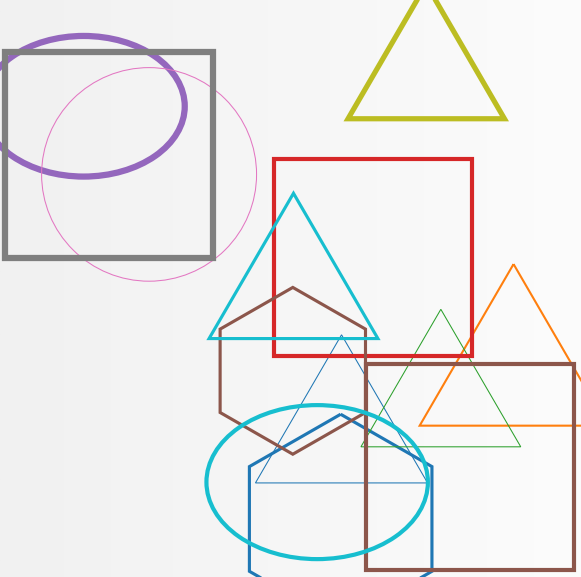[{"shape": "triangle", "thickness": 0.5, "radius": 0.85, "center": [0.588, 0.248]}, {"shape": "hexagon", "thickness": 1.5, "radius": 0.91, "center": [0.586, 0.101]}, {"shape": "triangle", "thickness": 1, "radius": 0.93, "center": [0.884, 0.355]}, {"shape": "triangle", "thickness": 0.5, "radius": 0.79, "center": [0.758, 0.305]}, {"shape": "square", "thickness": 2, "radius": 0.85, "center": [0.642, 0.553]}, {"shape": "oval", "thickness": 3, "radius": 0.87, "center": [0.144, 0.815]}, {"shape": "square", "thickness": 2, "radius": 0.89, "center": [0.808, 0.191]}, {"shape": "hexagon", "thickness": 1.5, "radius": 0.72, "center": [0.504, 0.357]}, {"shape": "circle", "thickness": 0.5, "radius": 0.92, "center": [0.256, 0.697]}, {"shape": "square", "thickness": 3, "radius": 0.89, "center": [0.188, 0.731]}, {"shape": "triangle", "thickness": 2.5, "radius": 0.78, "center": [0.733, 0.871]}, {"shape": "oval", "thickness": 2, "radius": 0.95, "center": [0.546, 0.164]}, {"shape": "triangle", "thickness": 1.5, "radius": 0.84, "center": [0.505, 0.497]}]